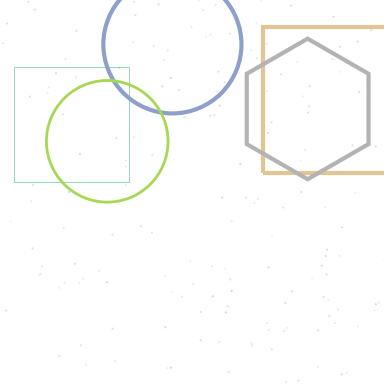[{"shape": "square", "thickness": 0.5, "radius": 0.75, "center": [0.186, 0.677]}, {"shape": "circle", "thickness": 3, "radius": 0.9, "center": [0.448, 0.885]}, {"shape": "circle", "thickness": 2, "radius": 0.79, "center": [0.279, 0.633]}, {"shape": "square", "thickness": 3, "radius": 0.95, "center": [0.872, 0.741]}, {"shape": "hexagon", "thickness": 3, "radius": 0.91, "center": [0.799, 0.717]}]